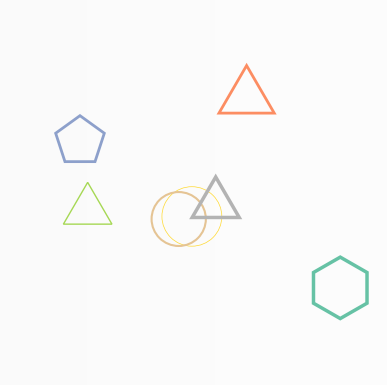[{"shape": "hexagon", "thickness": 2.5, "radius": 0.4, "center": [0.878, 0.252]}, {"shape": "triangle", "thickness": 2, "radius": 0.41, "center": [0.636, 0.747]}, {"shape": "pentagon", "thickness": 2, "radius": 0.33, "center": [0.206, 0.634]}, {"shape": "triangle", "thickness": 1, "radius": 0.36, "center": [0.226, 0.454]}, {"shape": "circle", "thickness": 0.5, "radius": 0.39, "center": [0.495, 0.438]}, {"shape": "circle", "thickness": 1.5, "radius": 0.35, "center": [0.461, 0.431]}, {"shape": "triangle", "thickness": 2.5, "radius": 0.35, "center": [0.557, 0.47]}]